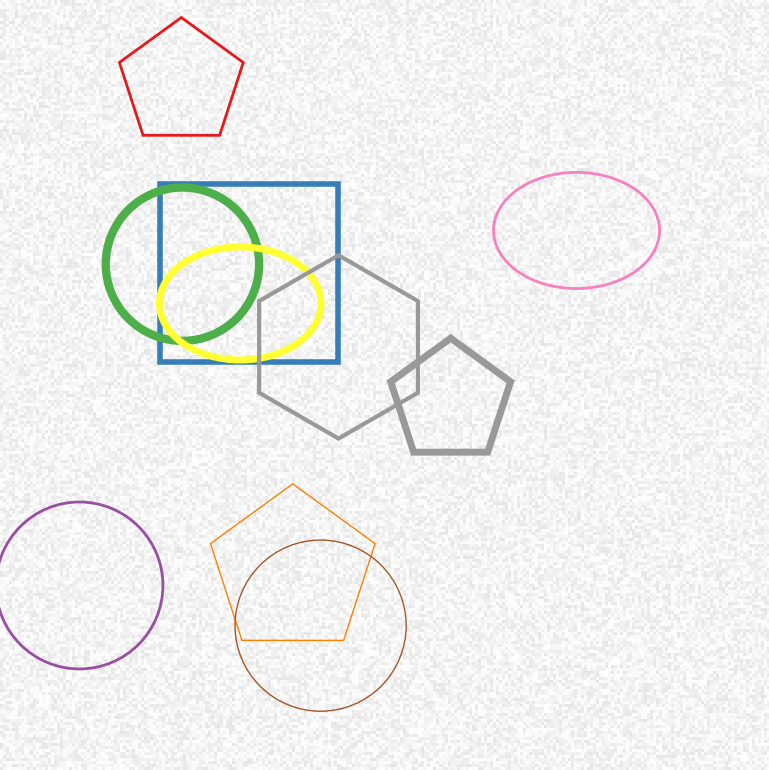[{"shape": "pentagon", "thickness": 1, "radius": 0.42, "center": [0.236, 0.893]}, {"shape": "square", "thickness": 2, "radius": 0.58, "center": [0.323, 0.645]}, {"shape": "circle", "thickness": 3, "radius": 0.5, "center": [0.237, 0.657]}, {"shape": "circle", "thickness": 1, "radius": 0.54, "center": [0.103, 0.24]}, {"shape": "pentagon", "thickness": 0.5, "radius": 0.56, "center": [0.38, 0.259]}, {"shape": "oval", "thickness": 2.5, "radius": 0.52, "center": [0.312, 0.606]}, {"shape": "circle", "thickness": 0.5, "radius": 0.56, "center": [0.416, 0.187]}, {"shape": "oval", "thickness": 1, "radius": 0.54, "center": [0.749, 0.701]}, {"shape": "pentagon", "thickness": 2.5, "radius": 0.41, "center": [0.585, 0.479]}, {"shape": "hexagon", "thickness": 1.5, "radius": 0.6, "center": [0.44, 0.549]}]